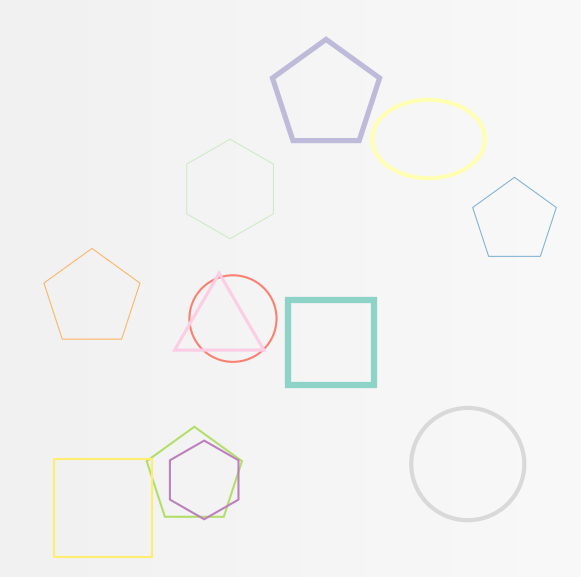[{"shape": "square", "thickness": 3, "radius": 0.37, "center": [0.569, 0.406]}, {"shape": "oval", "thickness": 2, "radius": 0.48, "center": [0.737, 0.758]}, {"shape": "pentagon", "thickness": 2.5, "radius": 0.48, "center": [0.561, 0.834]}, {"shape": "circle", "thickness": 1, "radius": 0.37, "center": [0.401, 0.447]}, {"shape": "pentagon", "thickness": 0.5, "radius": 0.38, "center": [0.885, 0.616]}, {"shape": "pentagon", "thickness": 0.5, "radius": 0.43, "center": [0.158, 0.482]}, {"shape": "pentagon", "thickness": 1, "radius": 0.43, "center": [0.334, 0.174]}, {"shape": "triangle", "thickness": 1.5, "radius": 0.44, "center": [0.377, 0.437]}, {"shape": "circle", "thickness": 2, "radius": 0.49, "center": [0.805, 0.196]}, {"shape": "hexagon", "thickness": 1, "radius": 0.34, "center": [0.351, 0.168]}, {"shape": "hexagon", "thickness": 0.5, "radius": 0.43, "center": [0.396, 0.672]}, {"shape": "square", "thickness": 1, "radius": 0.42, "center": [0.177, 0.12]}]